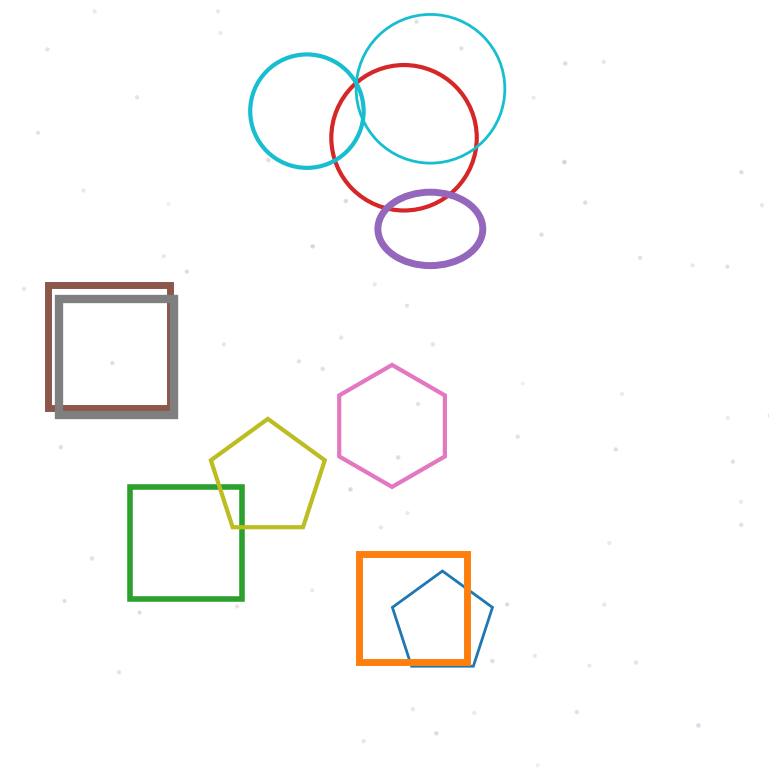[{"shape": "pentagon", "thickness": 1, "radius": 0.34, "center": [0.575, 0.19]}, {"shape": "square", "thickness": 2.5, "radius": 0.35, "center": [0.536, 0.211]}, {"shape": "square", "thickness": 2, "radius": 0.36, "center": [0.241, 0.295]}, {"shape": "circle", "thickness": 1.5, "radius": 0.47, "center": [0.525, 0.821]}, {"shape": "oval", "thickness": 2.5, "radius": 0.34, "center": [0.559, 0.703]}, {"shape": "square", "thickness": 2.5, "radius": 0.4, "center": [0.141, 0.55]}, {"shape": "hexagon", "thickness": 1.5, "radius": 0.4, "center": [0.509, 0.447]}, {"shape": "square", "thickness": 3, "radius": 0.37, "center": [0.151, 0.536]}, {"shape": "pentagon", "thickness": 1.5, "radius": 0.39, "center": [0.348, 0.378]}, {"shape": "circle", "thickness": 1.5, "radius": 0.37, "center": [0.399, 0.856]}, {"shape": "circle", "thickness": 1, "radius": 0.48, "center": [0.559, 0.885]}]